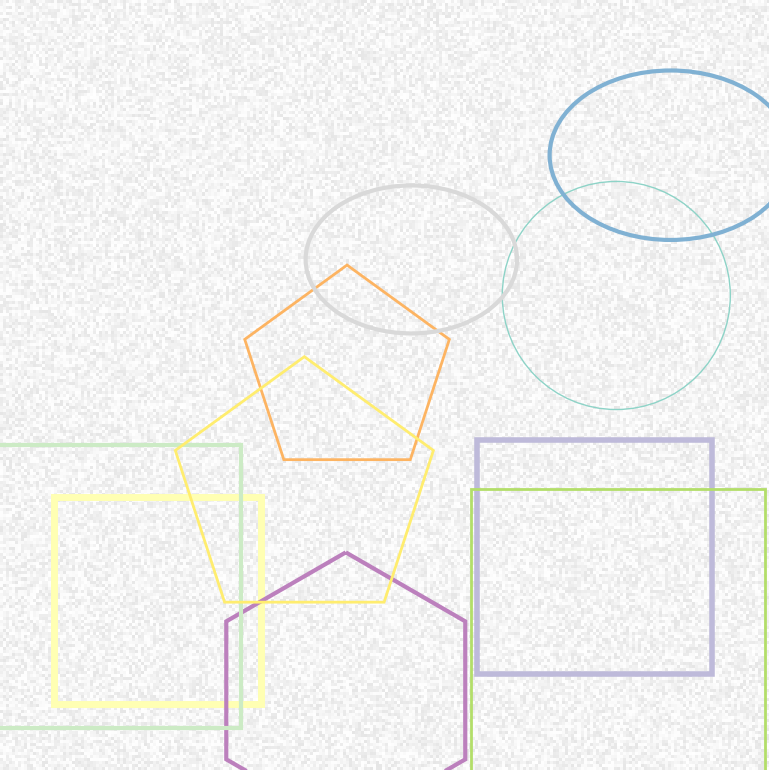[{"shape": "circle", "thickness": 0.5, "radius": 0.74, "center": [0.8, 0.616]}, {"shape": "square", "thickness": 2.5, "radius": 0.67, "center": [0.205, 0.22]}, {"shape": "square", "thickness": 2, "radius": 0.76, "center": [0.772, 0.277]}, {"shape": "oval", "thickness": 1.5, "radius": 0.79, "center": [0.871, 0.798]}, {"shape": "pentagon", "thickness": 1, "radius": 0.7, "center": [0.451, 0.516]}, {"shape": "square", "thickness": 1, "radius": 0.96, "center": [0.802, 0.173]}, {"shape": "oval", "thickness": 1.5, "radius": 0.69, "center": [0.534, 0.663]}, {"shape": "hexagon", "thickness": 1.5, "radius": 0.9, "center": [0.449, 0.103]}, {"shape": "square", "thickness": 1.5, "radius": 0.92, "center": [0.129, 0.238]}, {"shape": "pentagon", "thickness": 1, "radius": 0.88, "center": [0.395, 0.361]}]